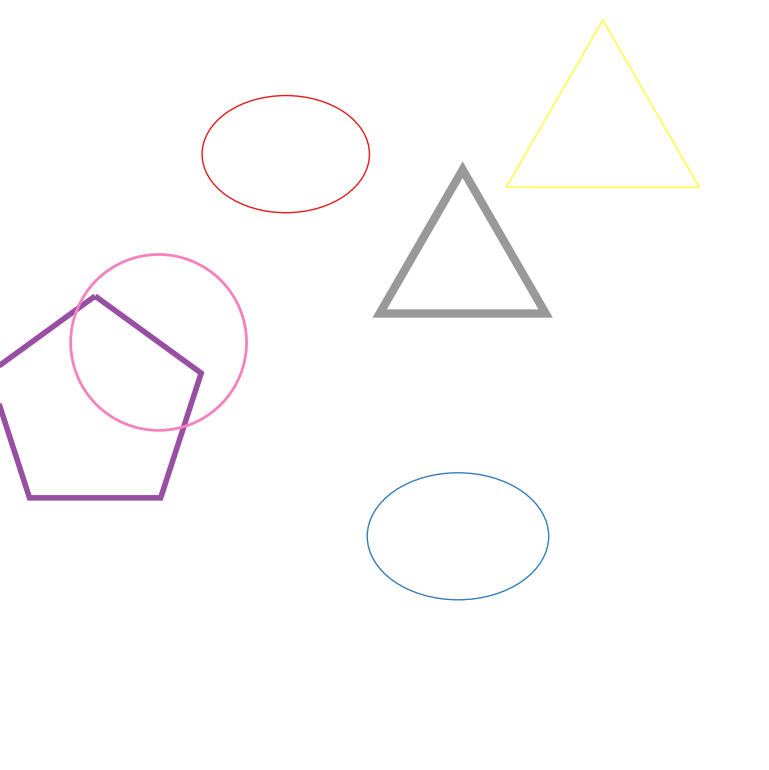[{"shape": "oval", "thickness": 0.5, "radius": 0.54, "center": [0.371, 0.8]}, {"shape": "oval", "thickness": 0.5, "radius": 0.59, "center": [0.595, 0.304]}, {"shape": "pentagon", "thickness": 2, "radius": 0.72, "center": [0.124, 0.471]}, {"shape": "triangle", "thickness": 0.5, "radius": 0.72, "center": [0.783, 0.829]}, {"shape": "circle", "thickness": 1, "radius": 0.57, "center": [0.206, 0.555]}, {"shape": "triangle", "thickness": 3, "radius": 0.62, "center": [0.601, 0.655]}]